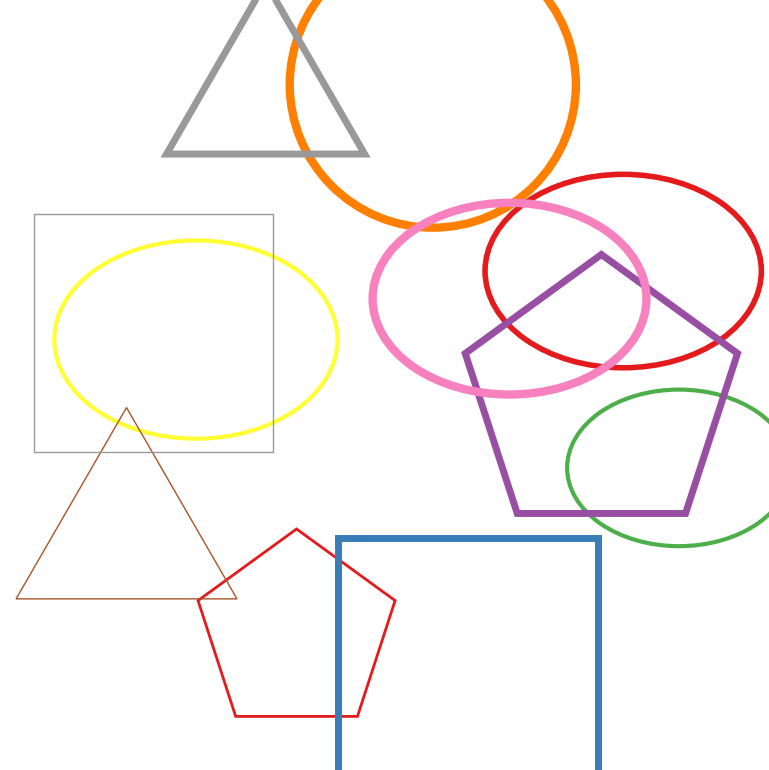[{"shape": "pentagon", "thickness": 1, "radius": 0.67, "center": [0.385, 0.178]}, {"shape": "oval", "thickness": 2, "radius": 0.9, "center": [0.809, 0.648]}, {"shape": "square", "thickness": 2.5, "radius": 0.84, "center": [0.607, 0.133]}, {"shape": "oval", "thickness": 1.5, "radius": 0.73, "center": [0.882, 0.392]}, {"shape": "pentagon", "thickness": 2.5, "radius": 0.93, "center": [0.781, 0.484]}, {"shape": "circle", "thickness": 3, "radius": 0.93, "center": [0.562, 0.89]}, {"shape": "oval", "thickness": 1.5, "radius": 0.92, "center": [0.254, 0.559]}, {"shape": "triangle", "thickness": 0.5, "radius": 0.83, "center": [0.164, 0.305]}, {"shape": "oval", "thickness": 3, "radius": 0.89, "center": [0.662, 0.612]}, {"shape": "triangle", "thickness": 2.5, "radius": 0.74, "center": [0.345, 0.874]}, {"shape": "square", "thickness": 0.5, "radius": 0.78, "center": [0.2, 0.568]}]